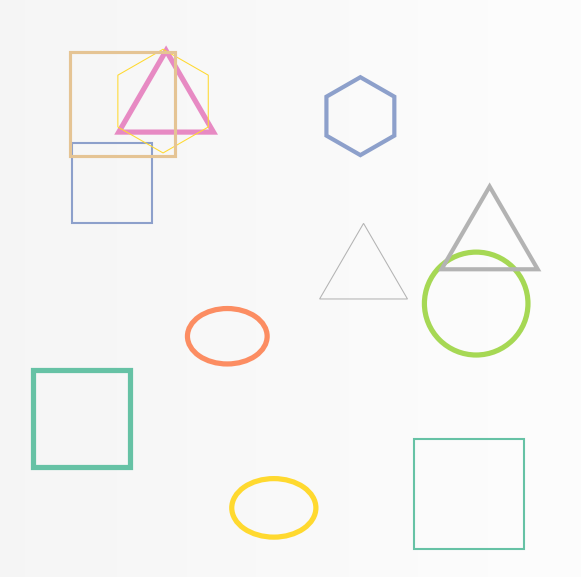[{"shape": "square", "thickness": 2.5, "radius": 0.42, "center": [0.14, 0.275]}, {"shape": "square", "thickness": 1, "radius": 0.47, "center": [0.808, 0.144]}, {"shape": "oval", "thickness": 2.5, "radius": 0.34, "center": [0.391, 0.417]}, {"shape": "hexagon", "thickness": 2, "radius": 0.34, "center": [0.62, 0.798]}, {"shape": "square", "thickness": 1, "radius": 0.35, "center": [0.192, 0.683]}, {"shape": "triangle", "thickness": 2.5, "radius": 0.47, "center": [0.286, 0.817]}, {"shape": "circle", "thickness": 2.5, "radius": 0.45, "center": [0.819, 0.473]}, {"shape": "oval", "thickness": 2.5, "radius": 0.36, "center": [0.471, 0.12]}, {"shape": "hexagon", "thickness": 0.5, "radius": 0.45, "center": [0.281, 0.824]}, {"shape": "square", "thickness": 1.5, "radius": 0.45, "center": [0.211, 0.819]}, {"shape": "triangle", "thickness": 0.5, "radius": 0.44, "center": [0.625, 0.525]}, {"shape": "triangle", "thickness": 2, "radius": 0.48, "center": [0.842, 0.581]}]